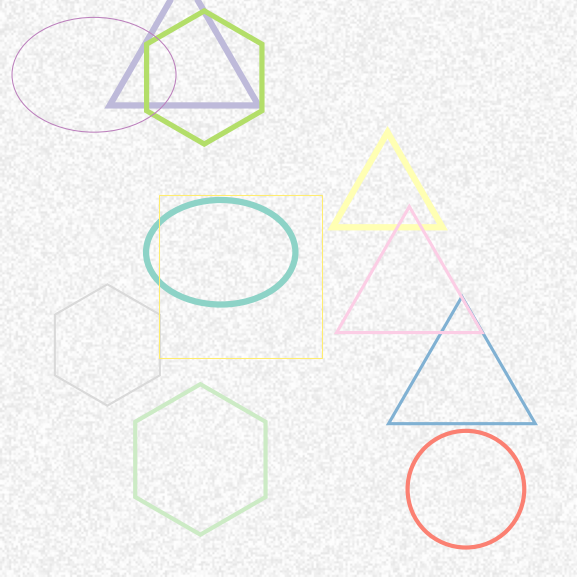[{"shape": "oval", "thickness": 3, "radius": 0.65, "center": [0.382, 0.562]}, {"shape": "triangle", "thickness": 3, "radius": 0.55, "center": [0.671, 0.66]}, {"shape": "triangle", "thickness": 3, "radius": 0.74, "center": [0.319, 0.891]}, {"shape": "circle", "thickness": 2, "radius": 0.51, "center": [0.807, 0.152]}, {"shape": "triangle", "thickness": 1.5, "radius": 0.73, "center": [0.8, 0.339]}, {"shape": "hexagon", "thickness": 2.5, "radius": 0.58, "center": [0.354, 0.865]}, {"shape": "triangle", "thickness": 1.5, "radius": 0.73, "center": [0.709, 0.496]}, {"shape": "hexagon", "thickness": 1, "radius": 0.52, "center": [0.186, 0.402]}, {"shape": "oval", "thickness": 0.5, "radius": 0.71, "center": [0.163, 0.87]}, {"shape": "hexagon", "thickness": 2, "radius": 0.65, "center": [0.347, 0.204]}, {"shape": "square", "thickness": 0.5, "radius": 0.71, "center": [0.416, 0.52]}]